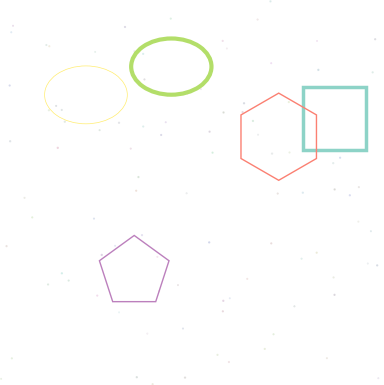[{"shape": "square", "thickness": 2.5, "radius": 0.41, "center": [0.87, 0.692]}, {"shape": "hexagon", "thickness": 1, "radius": 0.57, "center": [0.724, 0.645]}, {"shape": "oval", "thickness": 3, "radius": 0.52, "center": [0.445, 0.827]}, {"shape": "pentagon", "thickness": 1, "radius": 0.48, "center": [0.349, 0.293]}, {"shape": "oval", "thickness": 0.5, "radius": 0.54, "center": [0.223, 0.754]}]